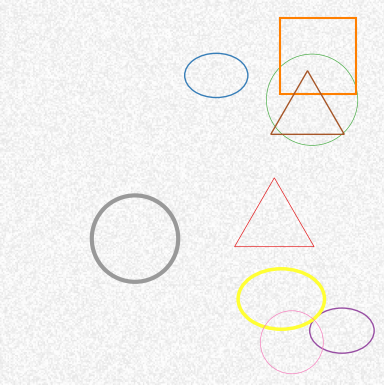[{"shape": "triangle", "thickness": 0.5, "radius": 0.6, "center": [0.713, 0.419]}, {"shape": "oval", "thickness": 1, "radius": 0.41, "center": [0.562, 0.804]}, {"shape": "circle", "thickness": 0.5, "radius": 0.59, "center": [0.811, 0.741]}, {"shape": "oval", "thickness": 1, "radius": 0.42, "center": [0.888, 0.141]}, {"shape": "square", "thickness": 1.5, "radius": 0.5, "center": [0.826, 0.854]}, {"shape": "oval", "thickness": 2.5, "radius": 0.56, "center": [0.731, 0.223]}, {"shape": "triangle", "thickness": 1, "radius": 0.55, "center": [0.799, 0.706]}, {"shape": "circle", "thickness": 0.5, "radius": 0.41, "center": [0.758, 0.111]}, {"shape": "circle", "thickness": 3, "radius": 0.56, "center": [0.351, 0.38]}]